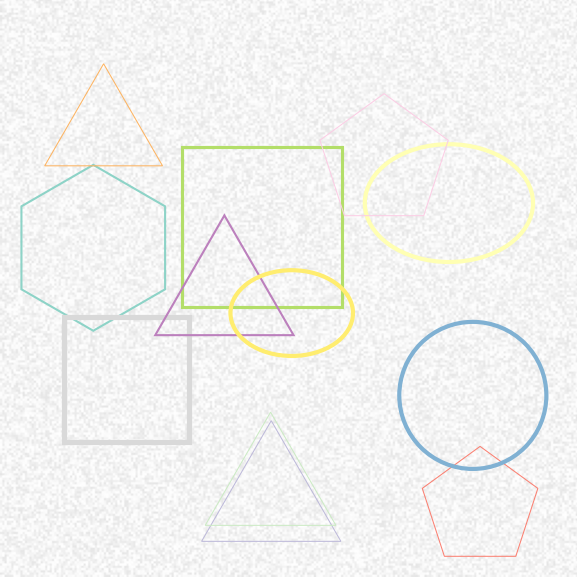[{"shape": "hexagon", "thickness": 1, "radius": 0.72, "center": [0.162, 0.57]}, {"shape": "oval", "thickness": 2, "radius": 0.73, "center": [0.777, 0.647]}, {"shape": "triangle", "thickness": 0.5, "radius": 0.7, "center": [0.47, 0.131]}, {"shape": "pentagon", "thickness": 0.5, "radius": 0.53, "center": [0.831, 0.121]}, {"shape": "circle", "thickness": 2, "radius": 0.64, "center": [0.819, 0.314]}, {"shape": "triangle", "thickness": 0.5, "radius": 0.59, "center": [0.179, 0.771]}, {"shape": "square", "thickness": 1.5, "radius": 0.69, "center": [0.454, 0.606]}, {"shape": "pentagon", "thickness": 0.5, "radius": 0.58, "center": [0.665, 0.72]}, {"shape": "square", "thickness": 2.5, "radius": 0.54, "center": [0.219, 0.342]}, {"shape": "triangle", "thickness": 1, "radius": 0.69, "center": [0.389, 0.488]}, {"shape": "triangle", "thickness": 0.5, "radius": 0.65, "center": [0.469, 0.155]}, {"shape": "oval", "thickness": 2, "radius": 0.53, "center": [0.505, 0.457]}]